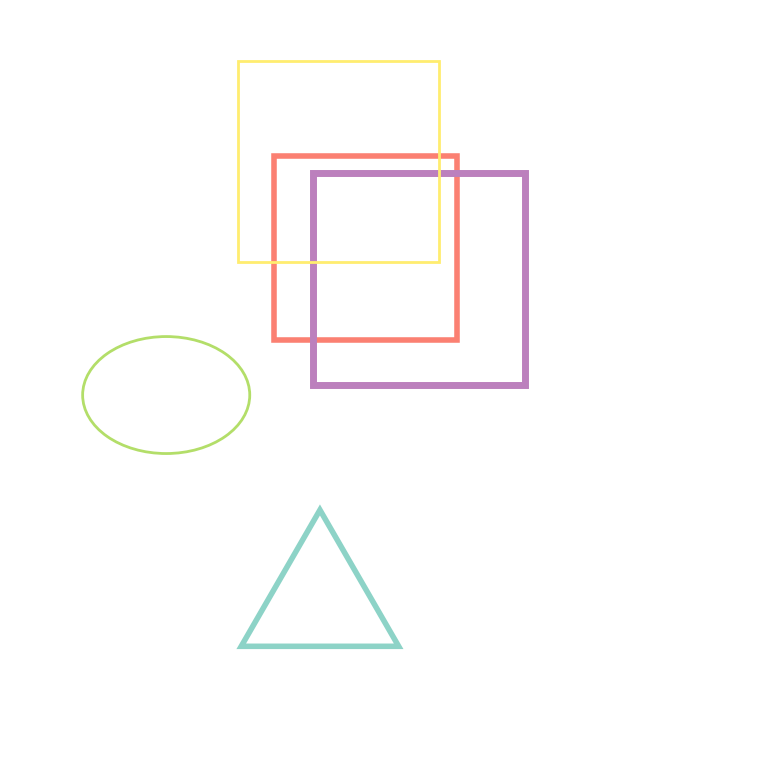[{"shape": "triangle", "thickness": 2, "radius": 0.59, "center": [0.416, 0.22]}, {"shape": "square", "thickness": 2, "radius": 0.6, "center": [0.475, 0.678]}, {"shape": "oval", "thickness": 1, "radius": 0.54, "center": [0.216, 0.487]}, {"shape": "square", "thickness": 2.5, "radius": 0.69, "center": [0.544, 0.638]}, {"shape": "square", "thickness": 1, "radius": 0.65, "center": [0.44, 0.79]}]